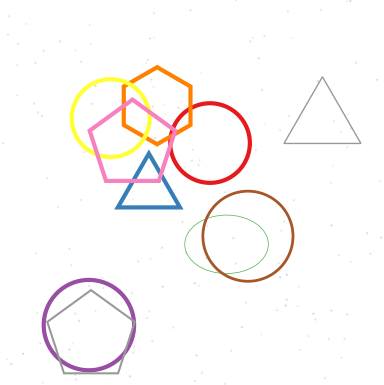[{"shape": "circle", "thickness": 3, "radius": 0.52, "center": [0.546, 0.628]}, {"shape": "triangle", "thickness": 3, "radius": 0.47, "center": [0.387, 0.508]}, {"shape": "oval", "thickness": 0.5, "radius": 0.54, "center": [0.588, 0.365]}, {"shape": "circle", "thickness": 3, "radius": 0.59, "center": [0.231, 0.156]}, {"shape": "hexagon", "thickness": 3, "radius": 0.5, "center": [0.408, 0.725]}, {"shape": "circle", "thickness": 3, "radius": 0.51, "center": [0.287, 0.693]}, {"shape": "circle", "thickness": 2, "radius": 0.59, "center": [0.644, 0.386]}, {"shape": "pentagon", "thickness": 3, "radius": 0.58, "center": [0.344, 0.625]}, {"shape": "triangle", "thickness": 1, "radius": 0.58, "center": [0.838, 0.685]}, {"shape": "pentagon", "thickness": 1.5, "radius": 0.6, "center": [0.236, 0.127]}]